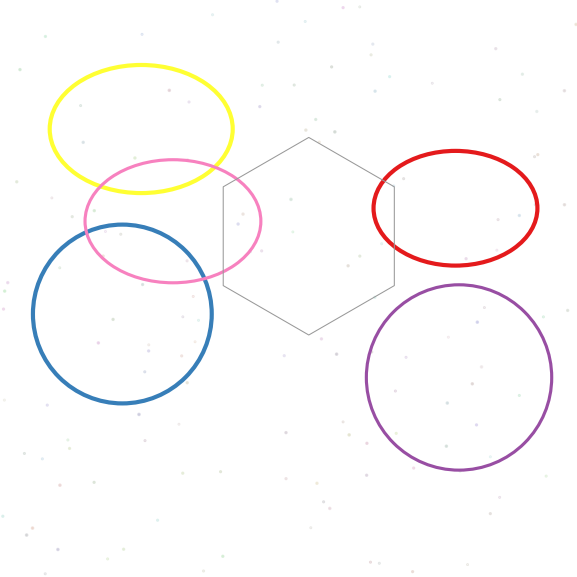[{"shape": "oval", "thickness": 2, "radius": 0.71, "center": [0.789, 0.639]}, {"shape": "circle", "thickness": 2, "radius": 0.77, "center": [0.212, 0.455]}, {"shape": "circle", "thickness": 1.5, "radius": 0.8, "center": [0.795, 0.346]}, {"shape": "oval", "thickness": 2, "radius": 0.79, "center": [0.245, 0.776]}, {"shape": "oval", "thickness": 1.5, "radius": 0.76, "center": [0.299, 0.616]}, {"shape": "hexagon", "thickness": 0.5, "radius": 0.86, "center": [0.535, 0.59]}]